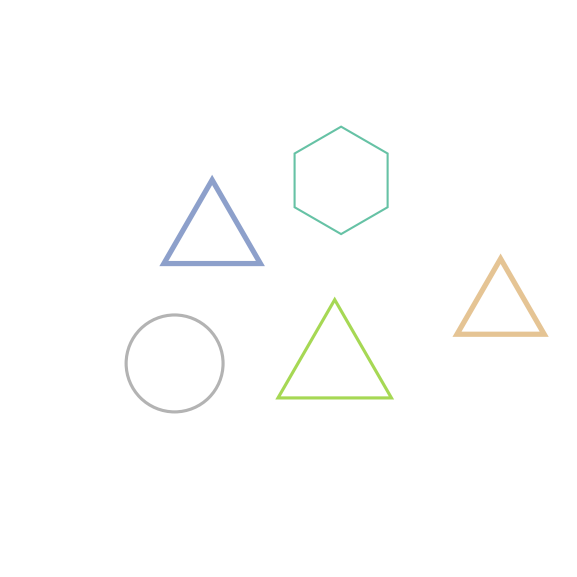[{"shape": "hexagon", "thickness": 1, "radius": 0.47, "center": [0.591, 0.687]}, {"shape": "triangle", "thickness": 2.5, "radius": 0.48, "center": [0.367, 0.591]}, {"shape": "triangle", "thickness": 1.5, "radius": 0.57, "center": [0.58, 0.367]}, {"shape": "triangle", "thickness": 2.5, "radius": 0.44, "center": [0.867, 0.464]}, {"shape": "circle", "thickness": 1.5, "radius": 0.42, "center": [0.302, 0.37]}]